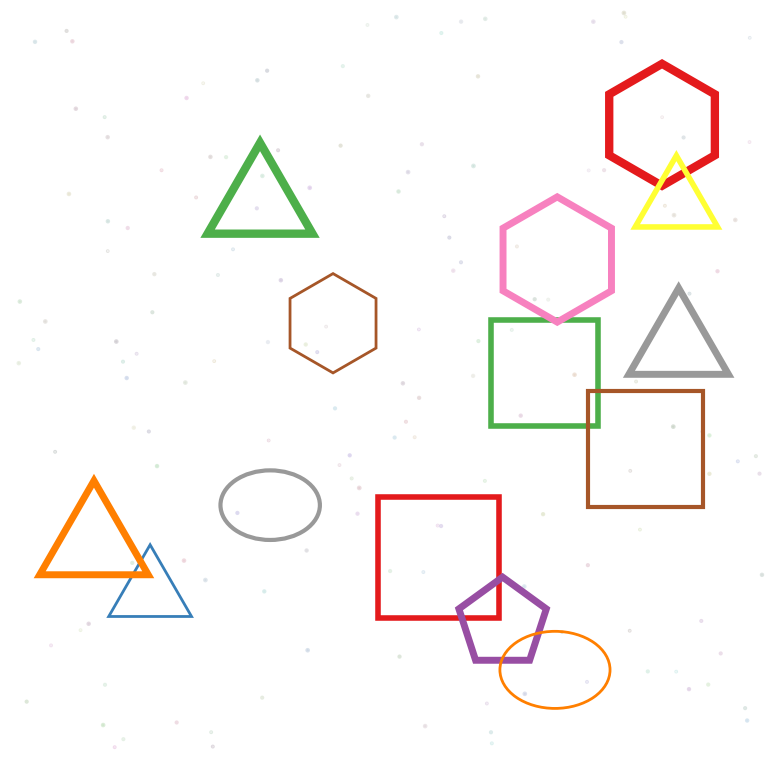[{"shape": "hexagon", "thickness": 3, "radius": 0.4, "center": [0.86, 0.838]}, {"shape": "square", "thickness": 2, "radius": 0.39, "center": [0.569, 0.276]}, {"shape": "triangle", "thickness": 1, "radius": 0.31, "center": [0.195, 0.23]}, {"shape": "triangle", "thickness": 3, "radius": 0.39, "center": [0.338, 0.736]}, {"shape": "square", "thickness": 2, "radius": 0.35, "center": [0.707, 0.515]}, {"shape": "pentagon", "thickness": 2.5, "radius": 0.3, "center": [0.653, 0.191]}, {"shape": "triangle", "thickness": 2.5, "radius": 0.41, "center": [0.122, 0.294]}, {"shape": "oval", "thickness": 1, "radius": 0.36, "center": [0.721, 0.13]}, {"shape": "triangle", "thickness": 2, "radius": 0.31, "center": [0.878, 0.736]}, {"shape": "hexagon", "thickness": 1, "radius": 0.32, "center": [0.433, 0.58]}, {"shape": "square", "thickness": 1.5, "radius": 0.37, "center": [0.838, 0.417]}, {"shape": "hexagon", "thickness": 2.5, "radius": 0.41, "center": [0.724, 0.663]}, {"shape": "oval", "thickness": 1.5, "radius": 0.32, "center": [0.351, 0.344]}, {"shape": "triangle", "thickness": 2.5, "radius": 0.37, "center": [0.881, 0.551]}]